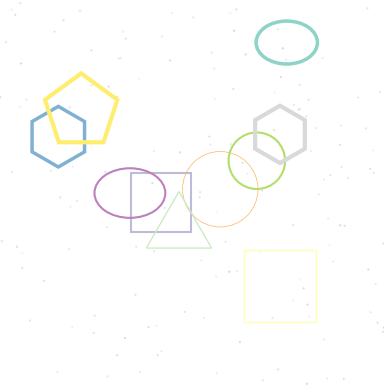[{"shape": "oval", "thickness": 2.5, "radius": 0.4, "center": [0.745, 0.89]}, {"shape": "square", "thickness": 1, "radius": 0.46, "center": [0.728, 0.257]}, {"shape": "square", "thickness": 1.5, "radius": 0.38, "center": [0.418, 0.475]}, {"shape": "hexagon", "thickness": 2.5, "radius": 0.39, "center": [0.151, 0.645]}, {"shape": "circle", "thickness": 0.5, "radius": 0.49, "center": [0.572, 0.509]}, {"shape": "circle", "thickness": 1.5, "radius": 0.37, "center": [0.667, 0.583]}, {"shape": "hexagon", "thickness": 3, "radius": 0.37, "center": [0.727, 0.651]}, {"shape": "oval", "thickness": 1.5, "radius": 0.46, "center": [0.337, 0.499]}, {"shape": "triangle", "thickness": 1, "radius": 0.49, "center": [0.465, 0.405]}, {"shape": "pentagon", "thickness": 3, "radius": 0.49, "center": [0.211, 0.71]}]